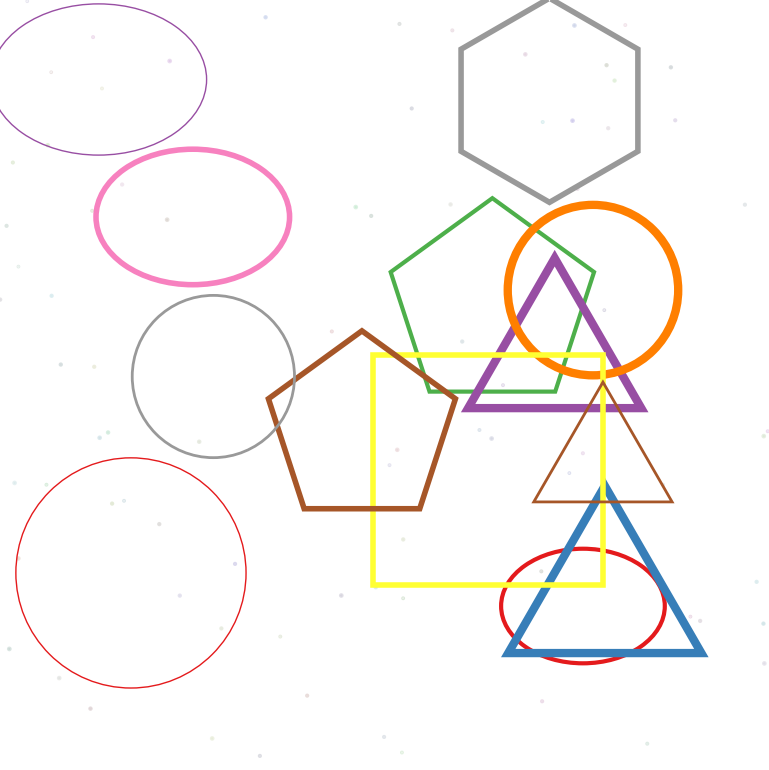[{"shape": "oval", "thickness": 1.5, "radius": 0.53, "center": [0.757, 0.213]}, {"shape": "circle", "thickness": 0.5, "radius": 0.75, "center": [0.17, 0.256]}, {"shape": "triangle", "thickness": 3, "radius": 0.72, "center": [0.785, 0.224]}, {"shape": "pentagon", "thickness": 1.5, "radius": 0.69, "center": [0.639, 0.604]}, {"shape": "oval", "thickness": 0.5, "radius": 0.7, "center": [0.128, 0.897]}, {"shape": "triangle", "thickness": 3, "radius": 0.65, "center": [0.72, 0.535]}, {"shape": "circle", "thickness": 3, "radius": 0.55, "center": [0.77, 0.623]}, {"shape": "square", "thickness": 2, "radius": 0.75, "center": [0.634, 0.39]}, {"shape": "triangle", "thickness": 1, "radius": 0.52, "center": [0.783, 0.4]}, {"shape": "pentagon", "thickness": 2, "radius": 0.64, "center": [0.47, 0.443]}, {"shape": "oval", "thickness": 2, "radius": 0.63, "center": [0.25, 0.718]}, {"shape": "circle", "thickness": 1, "radius": 0.53, "center": [0.277, 0.511]}, {"shape": "hexagon", "thickness": 2, "radius": 0.66, "center": [0.714, 0.87]}]